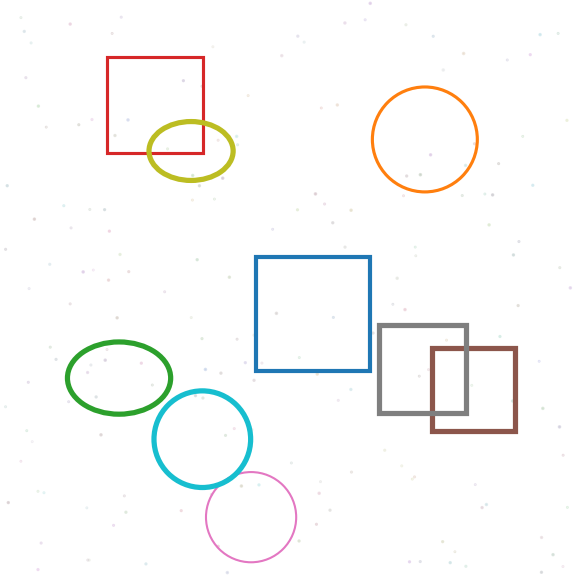[{"shape": "square", "thickness": 2, "radius": 0.49, "center": [0.542, 0.455]}, {"shape": "circle", "thickness": 1.5, "radius": 0.45, "center": [0.736, 0.758]}, {"shape": "oval", "thickness": 2.5, "radius": 0.45, "center": [0.206, 0.344]}, {"shape": "square", "thickness": 1.5, "radius": 0.42, "center": [0.268, 0.818]}, {"shape": "square", "thickness": 2.5, "radius": 0.36, "center": [0.82, 0.325]}, {"shape": "circle", "thickness": 1, "radius": 0.39, "center": [0.435, 0.104]}, {"shape": "square", "thickness": 2.5, "radius": 0.38, "center": [0.732, 0.36]}, {"shape": "oval", "thickness": 2.5, "radius": 0.36, "center": [0.331, 0.738]}, {"shape": "circle", "thickness": 2.5, "radius": 0.42, "center": [0.35, 0.239]}]